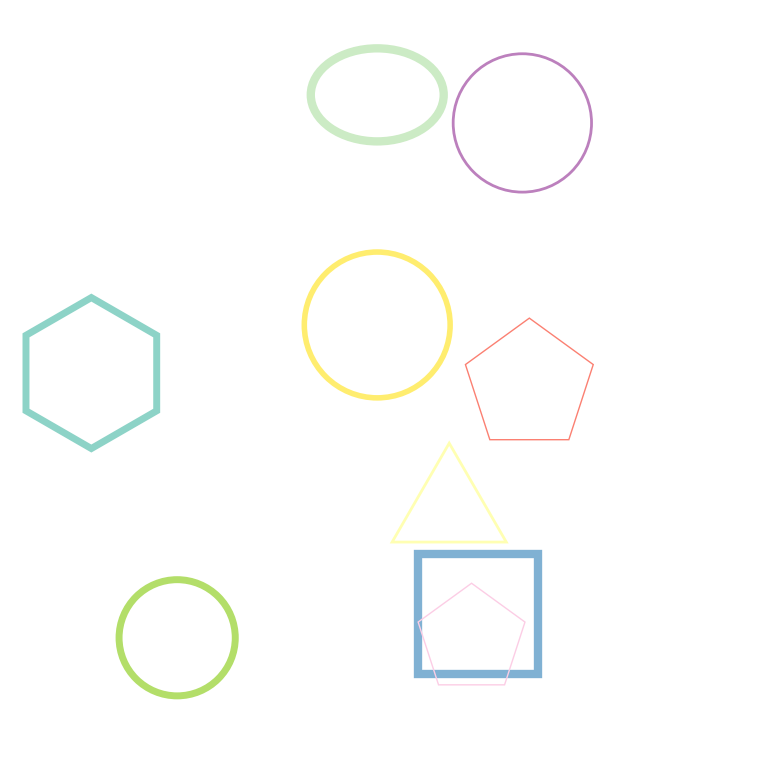[{"shape": "hexagon", "thickness": 2.5, "radius": 0.49, "center": [0.119, 0.516]}, {"shape": "triangle", "thickness": 1, "radius": 0.43, "center": [0.583, 0.339]}, {"shape": "pentagon", "thickness": 0.5, "radius": 0.44, "center": [0.687, 0.5]}, {"shape": "square", "thickness": 3, "radius": 0.39, "center": [0.621, 0.202]}, {"shape": "circle", "thickness": 2.5, "radius": 0.38, "center": [0.23, 0.172]}, {"shape": "pentagon", "thickness": 0.5, "radius": 0.36, "center": [0.612, 0.17]}, {"shape": "circle", "thickness": 1, "radius": 0.45, "center": [0.678, 0.84]}, {"shape": "oval", "thickness": 3, "radius": 0.43, "center": [0.49, 0.877]}, {"shape": "circle", "thickness": 2, "radius": 0.47, "center": [0.49, 0.578]}]